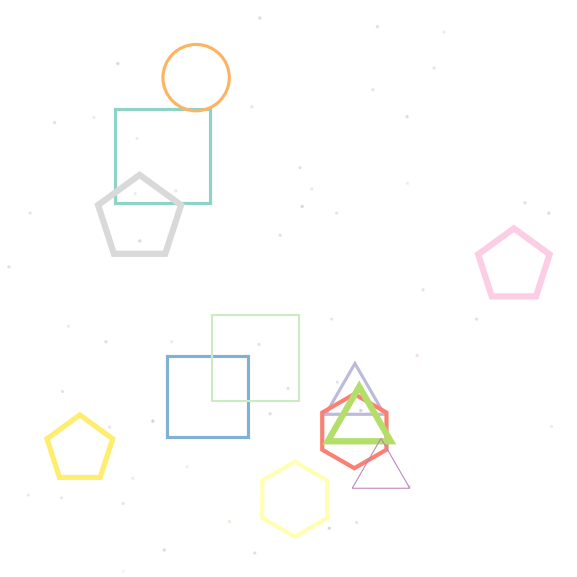[{"shape": "square", "thickness": 1.5, "radius": 0.41, "center": [0.281, 0.729]}, {"shape": "hexagon", "thickness": 2, "radius": 0.32, "center": [0.51, 0.135]}, {"shape": "triangle", "thickness": 1.5, "radius": 0.29, "center": [0.615, 0.311]}, {"shape": "hexagon", "thickness": 2, "radius": 0.32, "center": [0.614, 0.253]}, {"shape": "square", "thickness": 1.5, "radius": 0.35, "center": [0.359, 0.312]}, {"shape": "circle", "thickness": 1.5, "radius": 0.29, "center": [0.34, 0.865]}, {"shape": "triangle", "thickness": 3, "radius": 0.32, "center": [0.622, 0.267]}, {"shape": "pentagon", "thickness": 3, "radius": 0.33, "center": [0.89, 0.539]}, {"shape": "pentagon", "thickness": 3, "radius": 0.38, "center": [0.242, 0.621]}, {"shape": "triangle", "thickness": 0.5, "radius": 0.29, "center": [0.66, 0.182]}, {"shape": "square", "thickness": 1, "radius": 0.38, "center": [0.442, 0.379]}, {"shape": "pentagon", "thickness": 2.5, "radius": 0.3, "center": [0.138, 0.221]}]